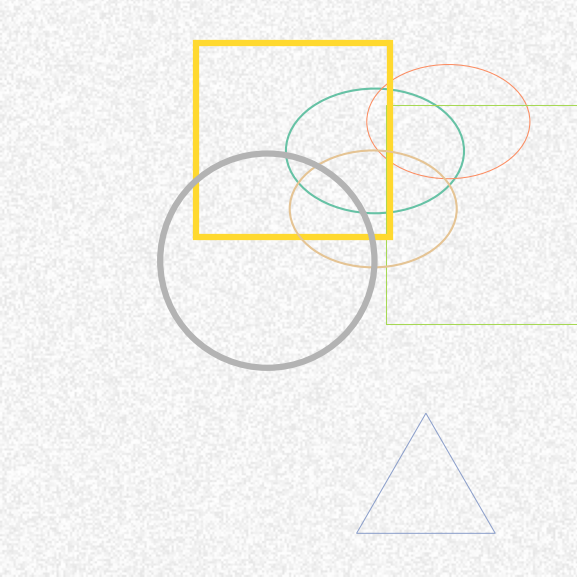[{"shape": "oval", "thickness": 1, "radius": 0.77, "center": [0.649, 0.738]}, {"shape": "oval", "thickness": 0.5, "radius": 0.71, "center": [0.776, 0.789]}, {"shape": "triangle", "thickness": 0.5, "radius": 0.69, "center": [0.738, 0.145]}, {"shape": "square", "thickness": 0.5, "radius": 0.95, "center": [0.858, 0.628]}, {"shape": "square", "thickness": 3, "radius": 0.84, "center": [0.508, 0.757]}, {"shape": "oval", "thickness": 1, "radius": 0.72, "center": [0.646, 0.637]}, {"shape": "circle", "thickness": 3, "radius": 0.93, "center": [0.463, 0.548]}]